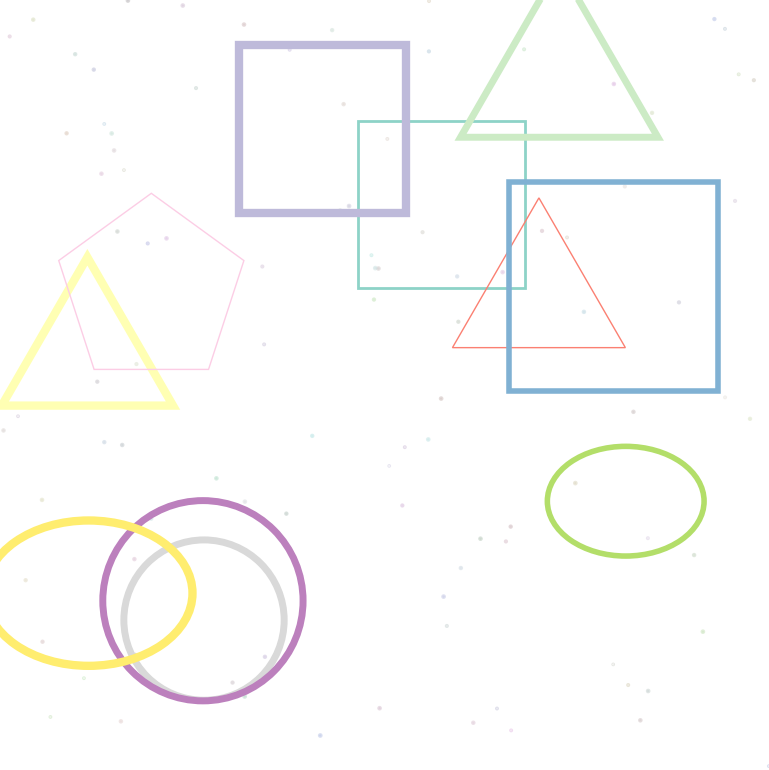[{"shape": "square", "thickness": 1, "radius": 0.54, "center": [0.574, 0.734]}, {"shape": "triangle", "thickness": 3, "radius": 0.64, "center": [0.113, 0.537]}, {"shape": "square", "thickness": 3, "radius": 0.54, "center": [0.419, 0.832]}, {"shape": "triangle", "thickness": 0.5, "radius": 0.65, "center": [0.7, 0.613]}, {"shape": "square", "thickness": 2, "radius": 0.68, "center": [0.797, 0.628]}, {"shape": "oval", "thickness": 2, "radius": 0.51, "center": [0.813, 0.349]}, {"shape": "pentagon", "thickness": 0.5, "radius": 0.63, "center": [0.197, 0.623]}, {"shape": "circle", "thickness": 2.5, "radius": 0.52, "center": [0.265, 0.195]}, {"shape": "circle", "thickness": 2.5, "radius": 0.65, "center": [0.264, 0.22]}, {"shape": "triangle", "thickness": 2.5, "radius": 0.74, "center": [0.726, 0.896]}, {"shape": "oval", "thickness": 3, "radius": 0.67, "center": [0.115, 0.23]}]